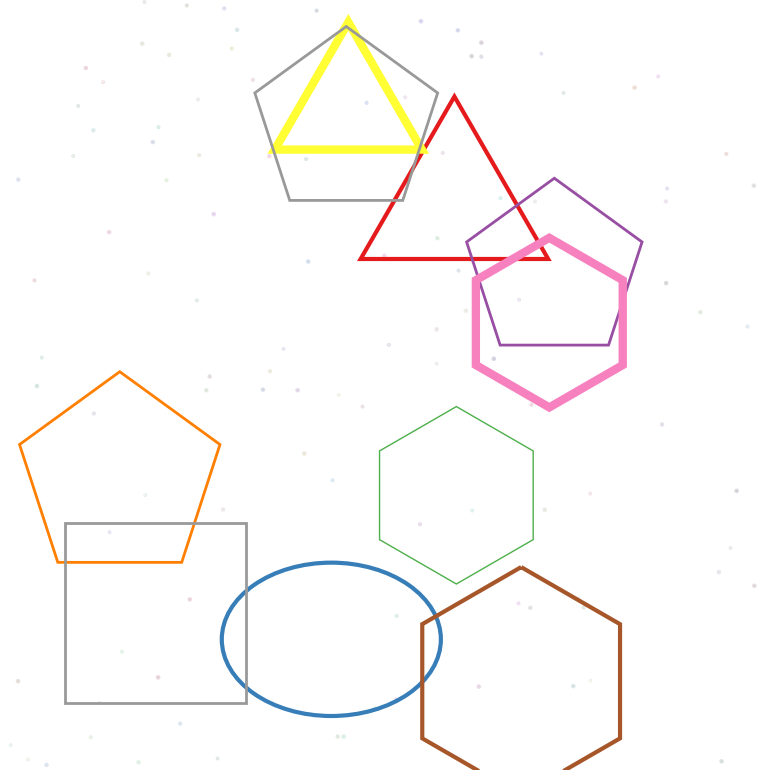[{"shape": "triangle", "thickness": 1.5, "radius": 0.7, "center": [0.59, 0.734]}, {"shape": "oval", "thickness": 1.5, "radius": 0.71, "center": [0.43, 0.17]}, {"shape": "hexagon", "thickness": 0.5, "radius": 0.58, "center": [0.593, 0.357]}, {"shape": "pentagon", "thickness": 1, "radius": 0.6, "center": [0.72, 0.649]}, {"shape": "pentagon", "thickness": 1, "radius": 0.68, "center": [0.156, 0.38]}, {"shape": "triangle", "thickness": 3, "radius": 0.55, "center": [0.452, 0.861]}, {"shape": "hexagon", "thickness": 1.5, "radius": 0.74, "center": [0.677, 0.115]}, {"shape": "hexagon", "thickness": 3, "radius": 0.55, "center": [0.713, 0.581]}, {"shape": "square", "thickness": 1, "radius": 0.59, "center": [0.202, 0.204]}, {"shape": "pentagon", "thickness": 1, "radius": 0.62, "center": [0.45, 0.841]}]